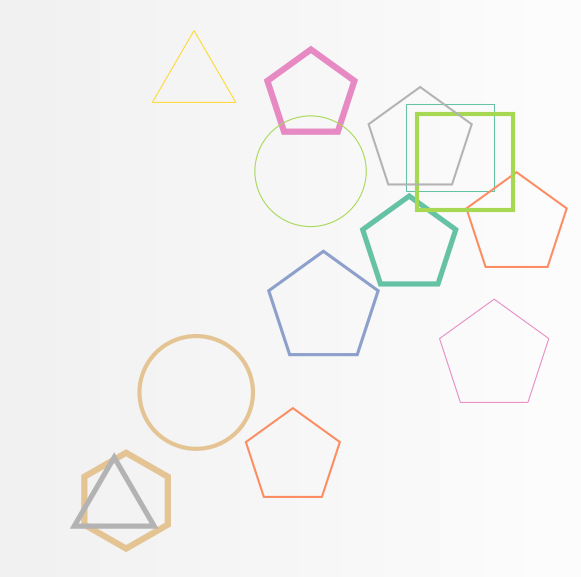[{"shape": "square", "thickness": 0.5, "radius": 0.37, "center": [0.774, 0.744]}, {"shape": "pentagon", "thickness": 2.5, "radius": 0.42, "center": [0.704, 0.576]}, {"shape": "pentagon", "thickness": 1, "radius": 0.45, "center": [0.889, 0.61]}, {"shape": "pentagon", "thickness": 1, "radius": 0.42, "center": [0.504, 0.207]}, {"shape": "pentagon", "thickness": 1.5, "radius": 0.49, "center": [0.556, 0.465]}, {"shape": "pentagon", "thickness": 0.5, "radius": 0.49, "center": [0.85, 0.382]}, {"shape": "pentagon", "thickness": 3, "radius": 0.39, "center": [0.535, 0.835]}, {"shape": "square", "thickness": 2, "radius": 0.41, "center": [0.8, 0.718]}, {"shape": "circle", "thickness": 0.5, "radius": 0.48, "center": [0.534, 0.703]}, {"shape": "triangle", "thickness": 0.5, "radius": 0.41, "center": [0.334, 0.863]}, {"shape": "hexagon", "thickness": 3, "radius": 0.41, "center": [0.217, 0.132]}, {"shape": "circle", "thickness": 2, "radius": 0.49, "center": [0.338, 0.32]}, {"shape": "pentagon", "thickness": 1, "radius": 0.47, "center": [0.723, 0.755]}, {"shape": "triangle", "thickness": 2.5, "radius": 0.4, "center": [0.196, 0.128]}]